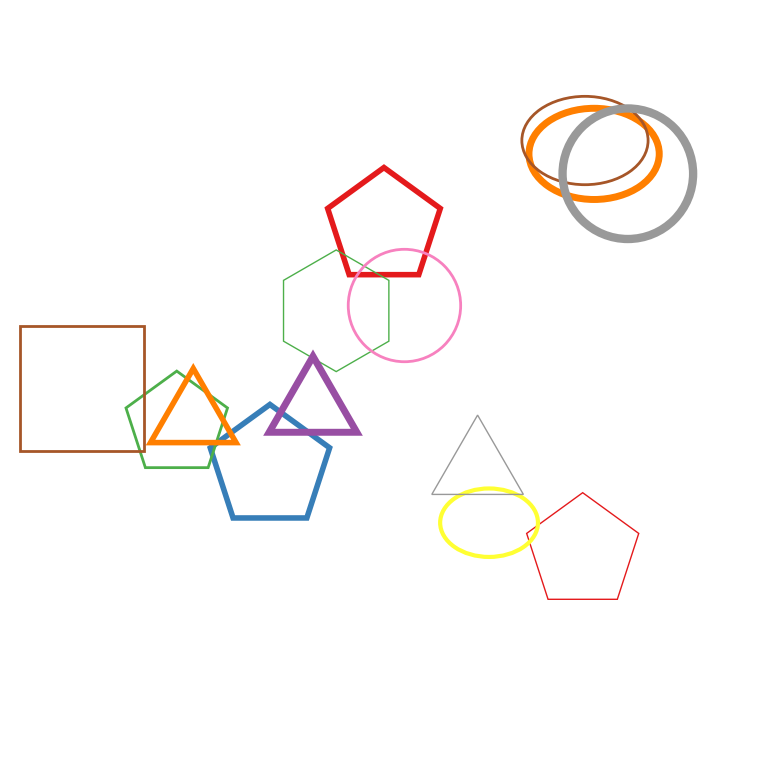[{"shape": "pentagon", "thickness": 2, "radius": 0.38, "center": [0.499, 0.706]}, {"shape": "pentagon", "thickness": 0.5, "radius": 0.38, "center": [0.757, 0.284]}, {"shape": "pentagon", "thickness": 2, "radius": 0.41, "center": [0.351, 0.393]}, {"shape": "hexagon", "thickness": 0.5, "radius": 0.39, "center": [0.437, 0.596]}, {"shape": "pentagon", "thickness": 1, "radius": 0.35, "center": [0.23, 0.449]}, {"shape": "triangle", "thickness": 2.5, "radius": 0.33, "center": [0.406, 0.471]}, {"shape": "triangle", "thickness": 2, "radius": 0.32, "center": [0.251, 0.457]}, {"shape": "oval", "thickness": 2.5, "radius": 0.42, "center": [0.772, 0.8]}, {"shape": "oval", "thickness": 1.5, "radius": 0.32, "center": [0.635, 0.321]}, {"shape": "square", "thickness": 1, "radius": 0.4, "center": [0.106, 0.495]}, {"shape": "oval", "thickness": 1, "radius": 0.41, "center": [0.76, 0.818]}, {"shape": "circle", "thickness": 1, "radius": 0.37, "center": [0.525, 0.603]}, {"shape": "circle", "thickness": 3, "radius": 0.42, "center": [0.815, 0.774]}, {"shape": "triangle", "thickness": 0.5, "radius": 0.34, "center": [0.62, 0.392]}]